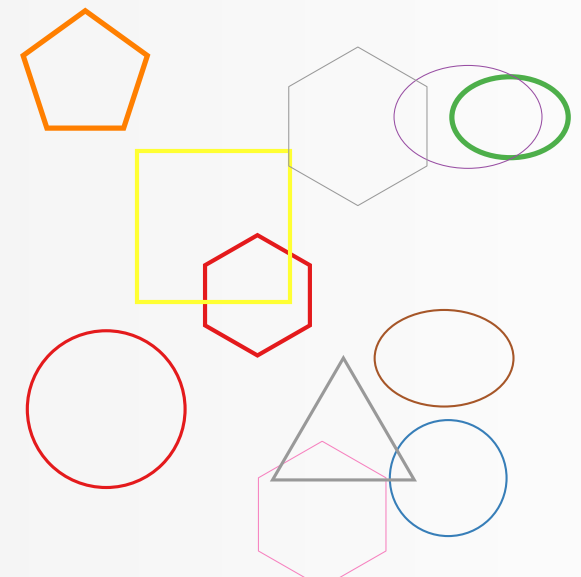[{"shape": "hexagon", "thickness": 2, "radius": 0.52, "center": [0.443, 0.488]}, {"shape": "circle", "thickness": 1.5, "radius": 0.68, "center": [0.183, 0.291]}, {"shape": "circle", "thickness": 1, "radius": 0.5, "center": [0.771, 0.171]}, {"shape": "oval", "thickness": 2.5, "radius": 0.5, "center": [0.877, 0.796]}, {"shape": "oval", "thickness": 0.5, "radius": 0.64, "center": [0.805, 0.797]}, {"shape": "pentagon", "thickness": 2.5, "radius": 0.56, "center": [0.147, 0.868]}, {"shape": "square", "thickness": 2, "radius": 0.65, "center": [0.367, 0.608]}, {"shape": "oval", "thickness": 1, "radius": 0.6, "center": [0.764, 0.379]}, {"shape": "hexagon", "thickness": 0.5, "radius": 0.63, "center": [0.554, 0.108]}, {"shape": "triangle", "thickness": 1.5, "radius": 0.7, "center": [0.591, 0.238]}, {"shape": "hexagon", "thickness": 0.5, "radius": 0.69, "center": [0.616, 0.78]}]